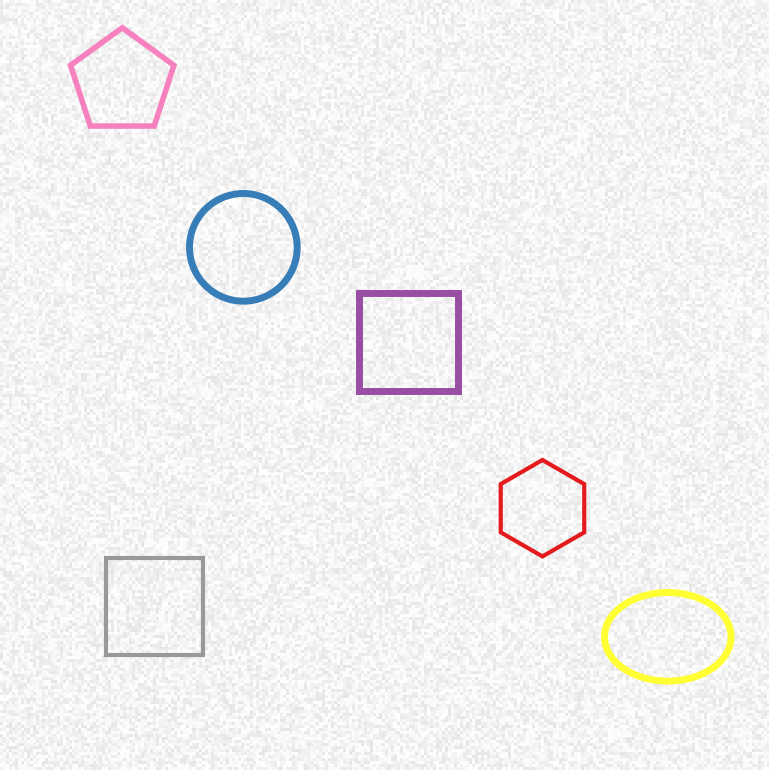[{"shape": "hexagon", "thickness": 1.5, "radius": 0.31, "center": [0.705, 0.34]}, {"shape": "circle", "thickness": 2.5, "radius": 0.35, "center": [0.316, 0.679]}, {"shape": "square", "thickness": 2.5, "radius": 0.32, "center": [0.53, 0.556]}, {"shape": "oval", "thickness": 2.5, "radius": 0.41, "center": [0.867, 0.173]}, {"shape": "pentagon", "thickness": 2, "radius": 0.35, "center": [0.159, 0.893]}, {"shape": "square", "thickness": 1.5, "radius": 0.31, "center": [0.201, 0.212]}]